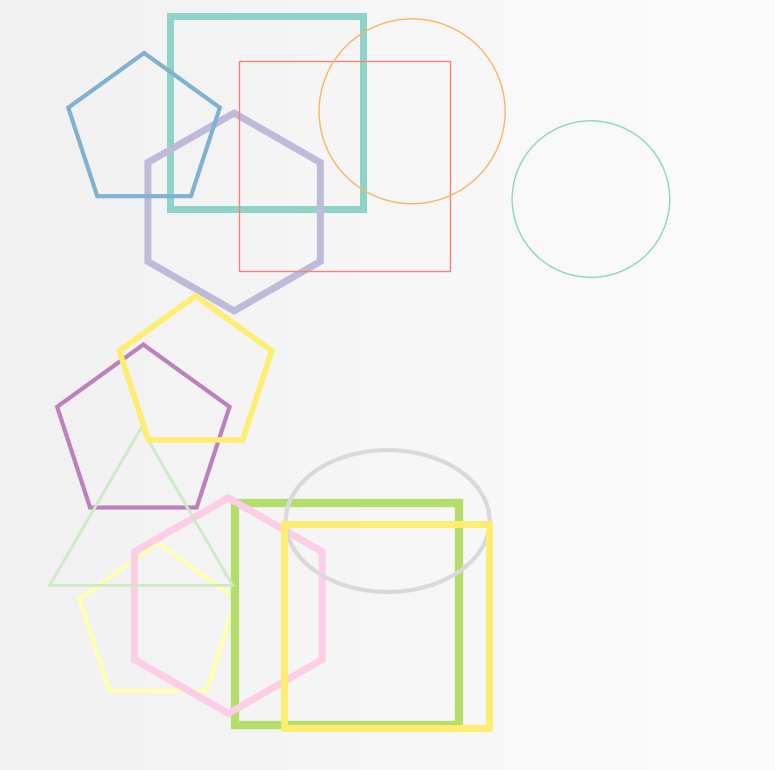[{"shape": "circle", "thickness": 0.5, "radius": 0.51, "center": [0.762, 0.741]}, {"shape": "square", "thickness": 2.5, "radius": 0.63, "center": [0.344, 0.853]}, {"shape": "pentagon", "thickness": 1.5, "radius": 0.53, "center": [0.204, 0.189]}, {"shape": "hexagon", "thickness": 2.5, "radius": 0.64, "center": [0.302, 0.725]}, {"shape": "square", "thickness": 0.5, "radius": 0.68, "center": [0.444, 0.784]}, {"shape": "pentagon", "thickness": 1.5, "radius": 0.51, "center": [0.186, 0.828]}, {"shape": "circle", "thickness": 0.5, "radius": 0.6, "center": [0.532, 0.855]}, {"shape": "square", "thickness": 3, "radius": 0.72, "center": [0.448, 0.202]}, {"shape": "hexagon", "thickness": 2.5, "radius": 0.7, "center": [0.295, 0.213]}, {"shape": "oval", "thickness": 1.5, "radius": 0.66, "center": [0.5, 0.323]}, {"shape": "pentagon", "thickness": 1.5, "radius": 0.58, "center": [0.185, 0.436]}, {"shape": "triangle", "thickness": 1, "radius": 0.68, "center": [0.182, 0.308]}, {"shape": "pentagon", "thickness": 2, "radius": 0.52, "center": [0.252, 0.512]}, {"shape": "square", "thickness": 2.5, "radius": 0.66, "center": [0.499, 0.187]}]